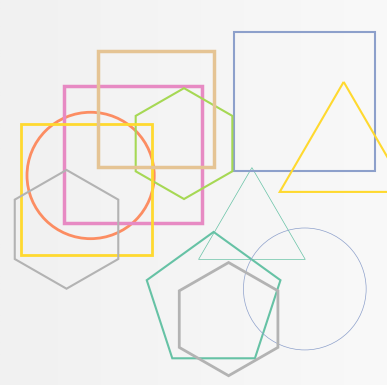[{"shape": "pentagon", "thickness": 1.5, "radius": 0.91, "center": [0.551, 0.216]}, {"shape": "triangle", "thickness": 0.5, "radius": 0.79, "center": [0.65, 0.406]}, {"shape": "circle", "thickness": 2, "radius": 0.82, "center": [0.234, 0.544]}, {"shape": "square", "thickness": 1.5, "radius": 0.9, "center": [0.786, 0.737]}, {"shape": "circle", "thickness": 0.5, "radius": 0.79, "center": [0.787, 0.249]}, {"shape": "square", "thickness": 2.5, "radius": 0.89, "center": [0.343, 0.599]}, {"shape": "hexagon", "thickness": 1.5, "radius": 0.72, "center": [0.475, 0.627]}, {"shape": "square", "thickness": 2, "radius": 0.85, "center": [0.224, 0.507]}, {"shape": "triangle", "thickness": 1.5, "radius": 0.95, "center": [0.887, 0.597]}, {"shape": "square", "thickness": 2.5, "radius": 0.75, "center": [0.403, 0.717]}, {"shape": "hexagon", "thickness": 1.5, "radius": 0.77, "center": [0.172, 0.404]}, {"shape": "hexagon", "thickness": 2, "radius": 0.73, "center": [0.59, 0.171]}]